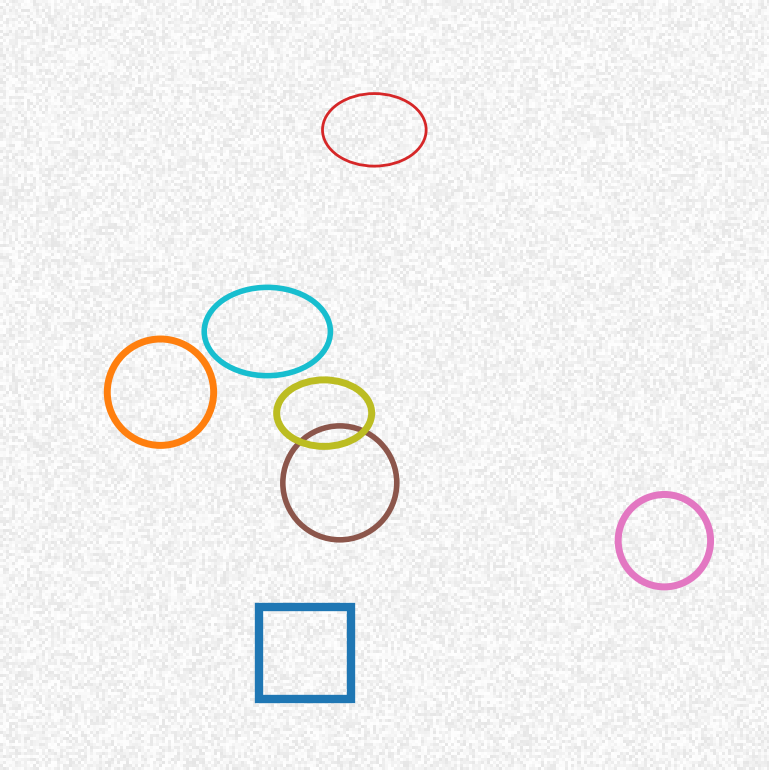[{"shape": "square", "thickness": 3, "radius": 0.3, "center": [0.396, 0.152]}, {"shape": "circle", "thickness": 2.5, "radius": 0.35, "center": [0.208, 0.491]}, {"shape": "oval", "thickness": 1, "radius": 0.34, "center": [0.486, 0.831]}, {"shape": "circle", "thickness": 2, "radius": 0.37, "center": [0.441, 0.373]}, {"shape": "circle", "thickness": 2.5, "radius": 0.3, "center": [0.863, 0.298]}, {"shape": "oval", "thickness": 2.5, "radius": 0.31, "center": [0.421, 0.463]}, {"shape": "oval", "thickness": 2, "radius": 0.41, "center": [0.347, 0.569]}]